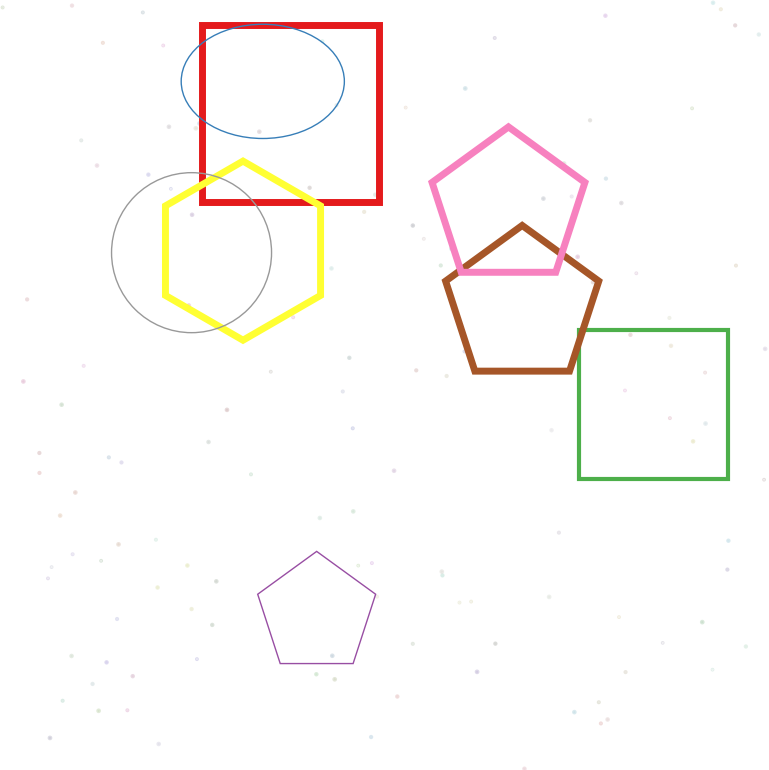[{"shape": "square", "thickness": 2.5, "radius": 0.57, "center": [0.377, 0.852]}, {"shape": "oval", "thickness": 0.5, "radius": 0.53, "center": [0.341, 0.894]}, {"shape": "square", "thickness": 1.5, "radius": 0.48, "center": [0.849, 0.474]}, {"shape": "pentagon", "thickness": 0.5, "radius": 0.4, "center": [0.411, 0.203]}, {"shape": "hexagon", "thickness": 2.5, "radius": 0.58, "center": [0.316, 0.674]}, {"shape": "pentagon", "thickness": 2.5, "radius": 0.52, "center": [0.678, 0.603]}, {"shape": "pentagon", "thickness": 2.5, "radius": 0.52, "center": [0.66, 0.731]}, {"shape": "circle", "thickness": 0.5, "radius": 0.52, "center": [0.249, 0.672]}]